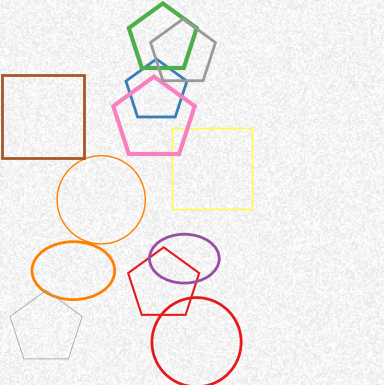[{"shape": "circle", "thickness": 2, "radius": 0.58, "center": [0.511, 0.111]}, {"shape": "pentagon", "thickness": 1.5, "radius": 0.48, "center": [0.425, 0.261]}, {"shape": "pentagon", "thickness": 2, "radius": 0.42, "center": [0.406, 0.764]}, {"shape": "pentagon", "thickness": 3, "radius": 0.46, "center": [0.423, 0.898]}, {"shape": "oval", "thickness": 2, "radius": 0.45, "center": [0.479, 0.328]}, {"shape": "circle", "thickness": 1, "radius": 0.57, "center": [0.263, 0.481]}, {"shape": "oval", "thickness": 2, "radius": 0.54, "center": [0.191, 0.297]}, {"shape": "square", "thickness": 1, "radius": 0.53, "center": [0.551, 0.564]}, {"shape": "square", "thickness": 2, "radius": 0.53, "center": [0.112, 0.698]}, {"shape": "pentagon", "thickness": 3, "radius": 0.56, "center": [0.4, 0.69]}, {"shape": "pentagon", "thickness": 2, "radius": 0.44, "center": [0.475, 0.862]}, {"shape": "pentagon", "thickness": 0.5, "radius": 0.49, "center": [0.12, 0.147]}]